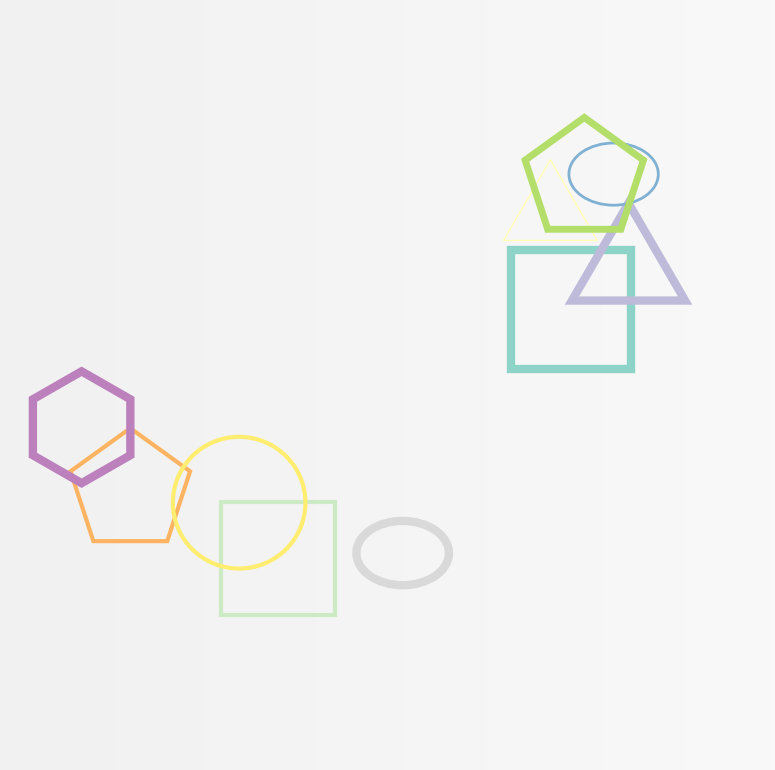[{"shape": "square", "thickness": 3, "radius": 0.39, "center": [0.737, 0.598]}, {"shape": "triangle", "thickness": 0.5, "radius": 0.35, "center": [0.71, 0.723]}, {"shape": "triangle", "thickness": 3, "radius": 0.42, "center": [0.811, 0.652]}, {"shape": "oval", "thickness": 1, "radius": 0.29, "center": [0.792, 0.774]}, {"shape": "pentagon", "thickness": 1.5, "radius": 0.41, "center": [0.168, 0.363]}, {"shape": "pentagon", "thickness": 2.5, "radius": 0.4, "center": [0.754, 0.767]}, {"shape": "oval", "thickness": 3, "radius": 0.3, "center": [0.52, 0.282]}, {"shape": "hexagon", "thickness": 3, "radius": 0.36, "center": [0.105, 0.445]}, {"shape": "square", "thickness": 1.5, "radius": 0.37, "center": [0.359, 0.274]}, {"shape": "circle", "thickness": 1.5, "radius": 0.43, "center": [0.309, 0.347]}]